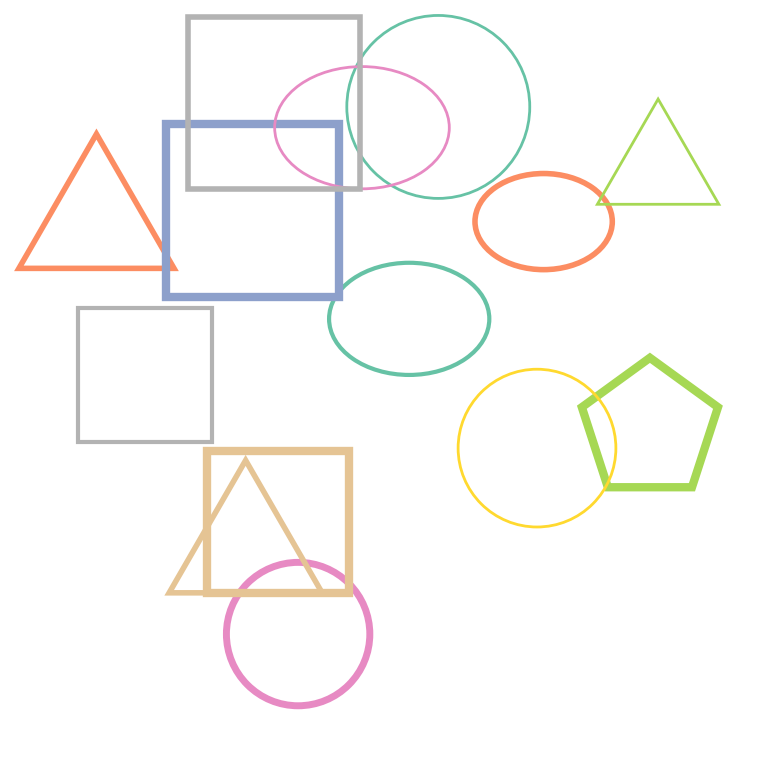[{"shape": "circle", "thickness": 1, "radius": 0.59, "center": [0.569, 0.861]}, {"shape": "oval", "thickness": 1.5, "radius": 0.52, "center": [0.531, 0.586]}, {"shape": "oval", "thickness": 2, "radius": 0.45, "center": [0.706, 0.712]}, {"shape": "triangle", "thickness": 2, "radius": 0.58, "center": [0.125, 0.71]}, {"shape": "square", "thickness": 3, "radius": 0.56, "center": [0.328, 0.726]}, {"shape": "circle", "thickness": 2.5, "radius": 0.47, "center": [0.387, 0.177]}, {"shape": "oval", "thickness": 1, "radius": 0.57, "center": [0.47, 0.834]}, {"shape": "pentagon", "thickness": 3, "radius": 0.46, "center": [0.844, 0.442]}, {"shape": "triangle", "thickness": 1, "radius": 0.46, "center": [0.855, 0.78]}, {"shape": "circle", "thickness": 1, "radius": 0.51, "center": [0.697, 0.418]}, {"shape": "square", "thickness": 3, "radius": 0.46, "center": [0.361, 0.322]}, {"shape": "triangle", "thickness": 2, "radius": 0.57, "center": [0.319, 0.287]}, {"shape": "square", "thickness": 2, "radius": 0.56, "center": [0.356, 0.866]}, {"shape": "square", "thickness": 1.5, "radius": 0.44, "center": [0.188, 0.513]}]